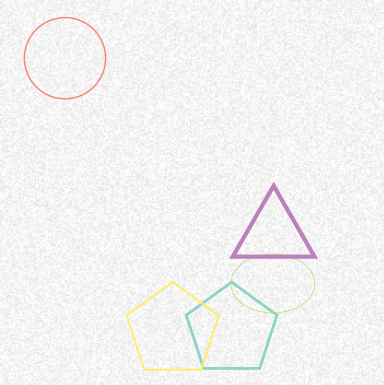[{"shape": "pentagon", "thickness": 2, "radius": 0.62, "center": [0.602, 0.143]}, {"shape": "circle", "thickness": 1, "radius": 0.53, "center": [0.169, 0.849]}, {"shape": "oval", "thickness": 0.5, "radius": 0.55, "center": [0.709, 0.263]}, {"shape": "triangle", "thickness": 3, "radius": 0.61, "center": [0.711, 0.395]}, {"shape": "pentagon", "thickness": 1.5, "radius": 0.63, "center": [0.449, 0.142]}]